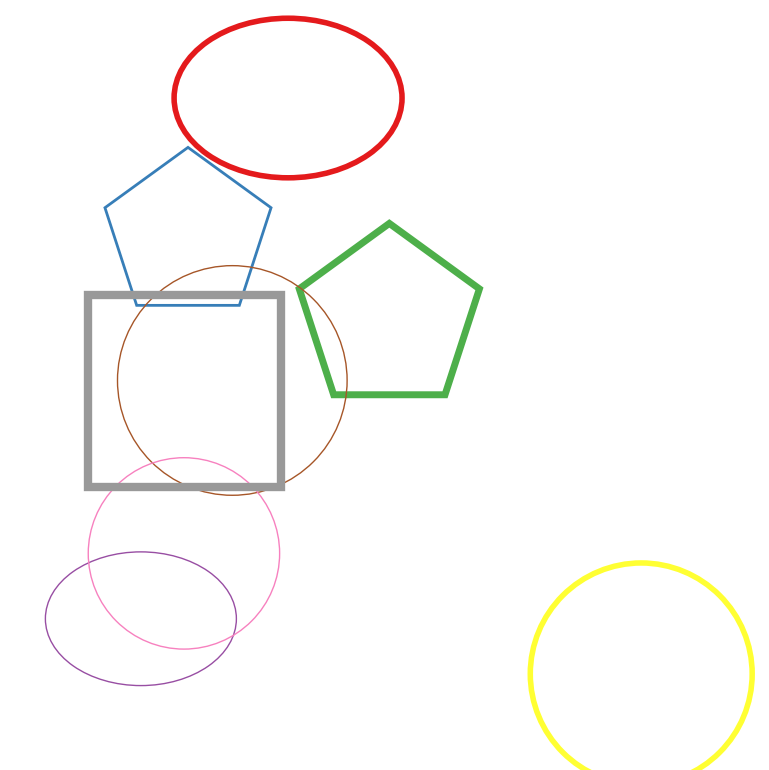[{"shape": "oval", "thickness": 2, "radius": 0.74, "center": [0.374, 0.873]}, {"shape": "pentagon", "thickness": 1, "radius": 0.57, "center": [0.244, 0.695]}, {"shape": "pentagon", "thickness": 2.5, "radius": 0.62, "center": [0.506, 0.587]}, {"shape": "oval", "thickness": 0.5, "radius": 0.62, "center": [0.183, 0.196]}, {"shape": "circle", "thickness": 2, "radius": 0.72, "center": [0.833, 0.125]}, {"shape": "circle", "thickness": 0.5, "radius": 0.75, "center": [0.302, 0.506]}, {"shape": "circle", "thickness": 0.5, "radius": 0.62, "center": [0.239, 0.281]}, {"shape": "square", "thickness": 3, "radius": 0.63, "center": [0.24, 0.492]}]